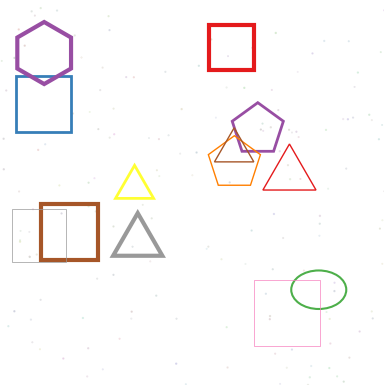[{"shape": "square", "thickness": 3, "radius": 0.29, "center": [0.601, 0.877]}, {"shape": "triangle", "thickness": 1, "radius": 0.4, "center": [0.752, 0.546]}, {"shape": "square", "thickness": 2, "radius": 0.36, "center": [0.113, 0.73]}, {"shape": "oval", "thickness": 1.5, "radius": 0.36, "center": [0.828, 0.247]}, {"shape": "pentagon", "thickness": 2, "radius": 0.35, "center": [0.67, 0.664]}, {"shape": "hexagon", "thickness": 3, "radius": 0.4, "center": [0.115, 0.862]}, {"shape": "pentagon", "thickness": 1, "radius": 0.36, "center": [0.609, 0.576]}, {"shape": "triangle", "thickness": 2, "radius": 0.29, "center": [0.35, 0.513]}, {"shape": "triangle", "thickness": 1, "radius": 0.3, "center": [0.608, 0.609]}, {"shape": "square", "thickness": 3, "radius": 0.37, "center": [0.18, 0.398]}, {"shape": "square", "thickness": 0.5, "radius": 0.43, "center": [0.745, 0.186]}, {"shape": "triangle", "thickness": 3, "radius": 0.37, "center": [0.358, 0.373]}, {"shape": "square", "thickness": 0.5, "radius": 0.35, "center": [0.101, 0.389]}]